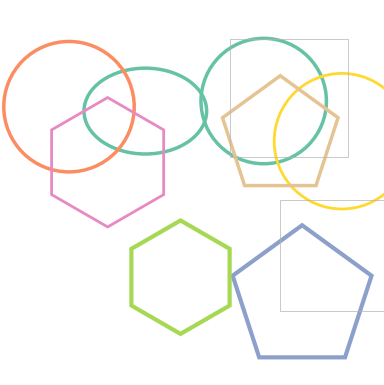[{"shape": "oval", "thickness": 2.5, "radius": 0.8, "center": [0.377, 0.712]}, {"shape": "circle", "thickness": 2.5, "radius": 0.81, "center": [0.685, 0.738]}, {"shape": "circle", "thickness": 2.5, "radius": 0.85, "center": [0.179, 0.723]}, {"shape": "pentagon", "thickness": 3, "radius": 0.95, "center": [0.785, 0.225]}, {"shape": "hexagon", "thickness": 2, "radius": 0.84, "center": [0.28, 0.579]}, {"shape": "hexagon", "thickness": 3, "radius": 0.74, "center": [0.469, 0.28]}, {"shape": "circle", "thickness": 2, "radius": 0.88, "center": [0.888, 0.633]}, {"shape": "pentagon", "thickness": 2.5, "radius": 0.79, "center": [0.728, 0.646]}, {"shape": "square", "thickness": 0.5, "radius": 0.72, "center": [0.871, 0.337]}, {"shape": "square", "thickness": 0.5, "radius": 0.76, "center": [0.751, 0.746]}]